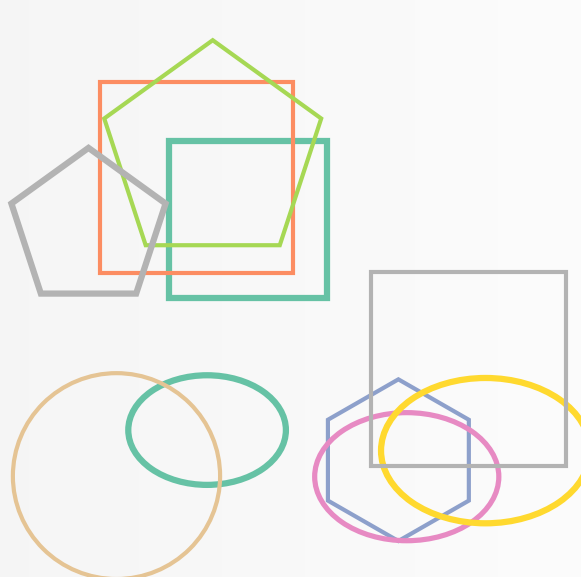[{"shape": "square", "thickness": 3, "radius": 0.68, "center": [0.427, 0.619]}, {"shape": "oval", "thickness": 3, "radius": 0.68, "center": [0.356, 0.254]}, {"shape": "square", "thickness": 2, "radius": 0.83, "center": [0.338, 0.692]}, {"shape": "hexagon", "thickness": 2, "radius": 0.7, "center": [0.685, 0.202]}, {"shape": "oval", "thickness": 2.5, "radius": 0.79, "center": [0.7, 0.174]}, {"shape": "pentagon", "thickness": 2, "radius": 0.98, "center": [0.366, 0.733]}, {"shape": "oval", "thickness": 3, "radius": 0.9, "center": [0.835, 0.219]}, {"shape": "circle", "thickness": 2, "radius": 0.89, "center": [0.2, 0.175]}, {"shape": "square", "thickness": 2, "radius": 0.84, "center": [0.805, 0.361]}, {"shape": "pentagon", "thickness": 3, "radius": 0.7, "center": [0.152, 0.604]}]